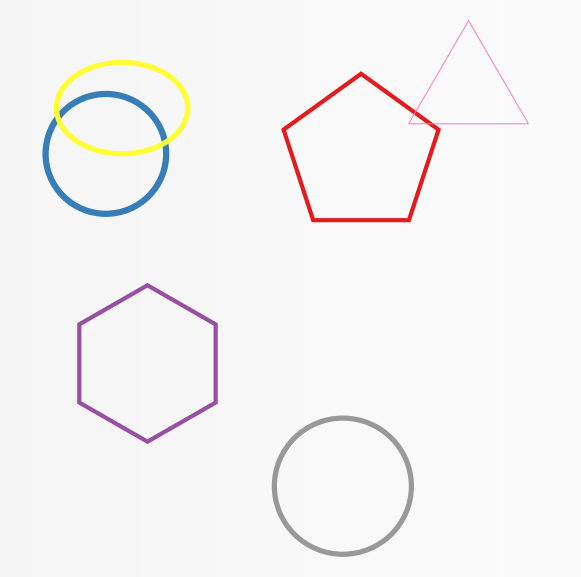[{"shape": "pentagon", "thickness": 2, "radius": 0.7, "center": [0.621, 0.731]}, {"shape": "circle", "thickness": 3, "radius": 0.52, "center": [0.182, 0.733]}, {"shape": "hexagon", "thickness": 2, "radius": 0.68, "center": [0.254, 0.37]}, {"shape": "oval", "thickness": 2.5, "radius": 0.57, "center": [0.21, 0.812]}, {"shape": "triangle", "thickness": 0.5, "radius": 0.6, "center": [0.806, 0.844]}, {"shape": "circle", "thickness": 2.5, "radius": 0.59, "center": [0.59, 0.157]}]